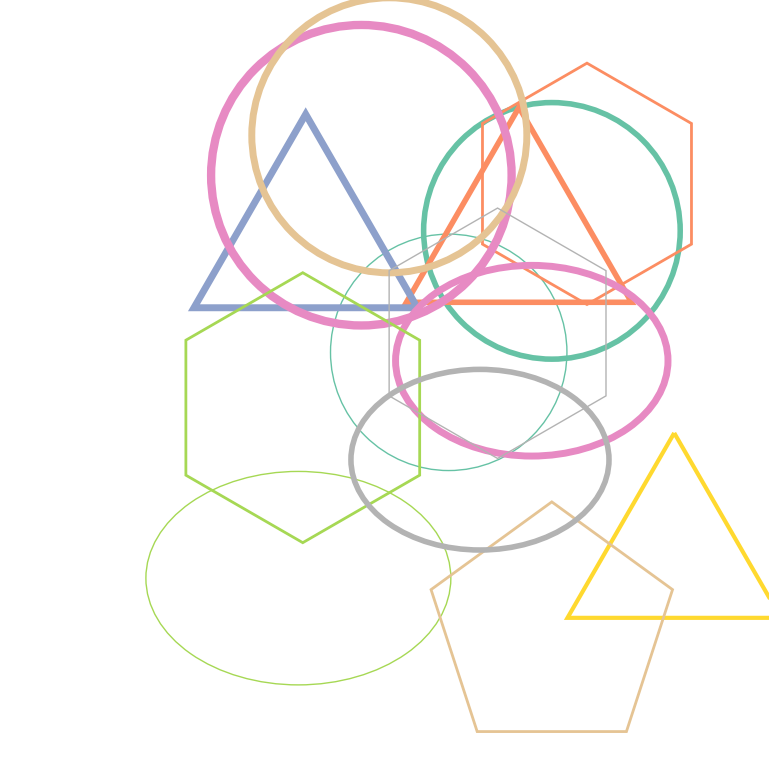[{"shape": "circle", "thickness": 0.5, "radius": 0.77, "center": [0.583, 0.542]}, {"shape": "circle", "thickness": 2, "radius": 0.83, "center": [0.717, 0.7]}, {"shape": "triangle", "thickness": 2, "radius": 0.84, "center": [0.674, 0.692]}, {"shape": "hexagon", "thickness": 1, "radius": 0.78, "center": [0.762, 0.761]}, {"shape": "triangle", "thickness": 2.5, "radius": 0.84, "center": [0.397, 0.684]}, {"shape": "circle", "thickness": 3, "radius": 0.98, "center": [0.469, 0.772]}, {"shape": "oval", "thickness": 2.5, "radius": 0.88, "center": [0.691, 0.532]}, {"shape": "hexagon", "thickness": 1, "radius": 0.88, "center": [0.393, 0.471]}, {"shape": "oval", "thickness": 0.5, "radius": 0.99, "center": [0.387, 0.249]}, {"shape": "triangle", "thickness": 1.5, "radius": 0.8, "center": [0.876, 0.278]}, {"shape": "pentagon", "thickness": 1, "radius": 0.82, "center": [0.717, 0.183]}, {"shape": "circle", "thickness": 2.5, "radius": 0.89, "center": [0.506, 0.824]}, {"shape": "oval", "thickness": 2, "radius": 0.84, "center": [0.623, 0.403]}, {"shape": "hexagon", "thickness": 0.5, "radius": 0.81, "center": [0.646, 0.567]}]